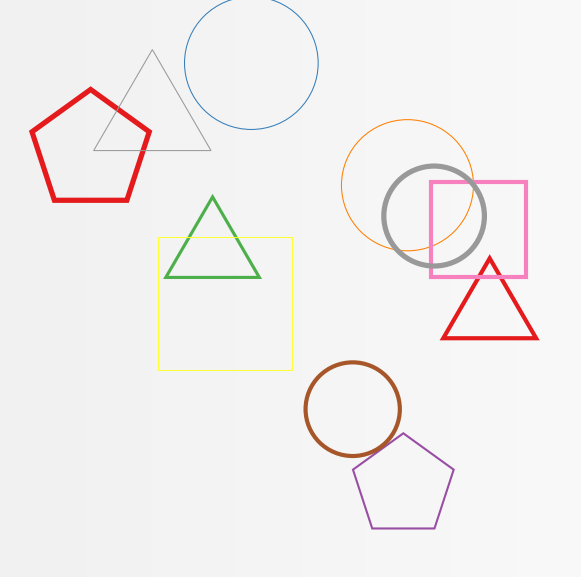[{"shape": "triangle", "thickness": 2, "radius": 0.46, "center": [0.842, 0.46]}, {"shape": "pentagon", "thickness": 2.5, "radius": 0.53, "center": [0.156, 0.738]}, {"shape": "circle", "thickness": 0.5, "radius": 0.57, "center": [0.432, 0.89]}, {"shape": "triangle", "thickness": 1.5, "radius": 0.46, "center": [0.366, 0.565]}, {"shape": "pentagon", "thickness": 1, "radius": 0.46, "center": [0.694, 0.158]}, {"shape": "circle", "thickness": 0.5, "radius": 0.57, "center": [0.701, 0.678]}, {"shape": "square", "thickness": 0.5, "radius": 0.58, "center": [0.387, 0.473]}, {"shape": "circle", "thickness": 2, "radius": 0.41, "center": [0.607, 0.291]}, {"shape": "square", "thickness": 2, "radius": 0.41, "center": [0.823, 0.602]}, {"shape": "triangle", "thickness": 0.5, "radius": 0.58, "center": [0.262, 0.797]}, {"shape": "circle", "thickness": 2.5, "radius": 0.43, "center": [0.747, 0.625]}]